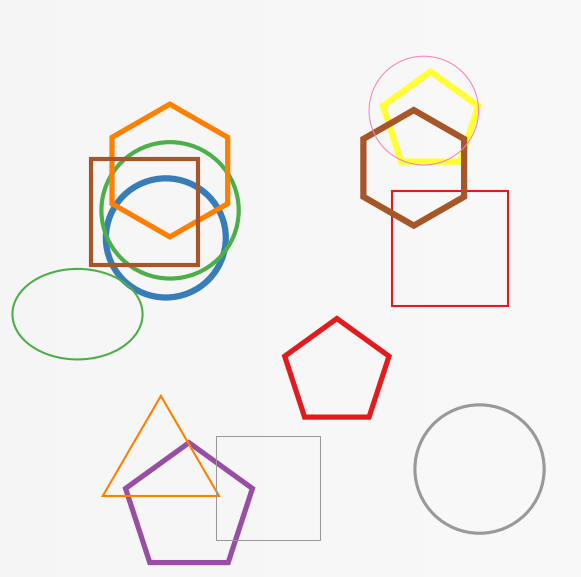[{"shape": "pentagon", "thickness": 2.5, "radius": 0.47, "center": [0.58, 0.353]}, {"shape": "square", "thickness": 1, "radius": 0.5, "center": [0.774, 0.569]}, {"shape": "circle", "thickness": 3, "radius": 0.52, "center": [0.285, 0.587]}, {"shape": "circle", "thickness": 2, "radius": 0.59, "center": [0.293, 0.635]}, {"shape": "oval", "thickness": 1, "radius": 0.56, "center": [0.133, 0.455]}, {"shape": "pentagon", "thickness": 2.5, "radius": 0.57, "center": [0.325, 0.118]}, {"shape": "triangle", "thickness": 1, "radius": 0.58, "center": [0.277, 0.198]}, {"shape": "hexagon", "thickness": 2.5, "radius": 0.57, "center": [0.292, 0.704]}, {"shape": "pentagon", "thickness": 3, "radius": 0.43, "center": [0.741, 0.789]}, {"shape": "hexagon", "thickness": 3, "radius": 0.5, "center": [0.712, 0.708]}, {"shape": "square", "thickness": 2, "radius": 0.46, "center": [0.248, 0.632]}, {"shape": "circle", "thickness": 0.5, "radius": 0.47, "center": [0.729, 0.808]}, {"shape": "square", "thickness": 0.5, "radius": 0.45, "center": [0.461, 0.154]}, {"shape": "circle", "thickness": 1.5, "radius": 0.56, "center": [0.825, 0.187]}]